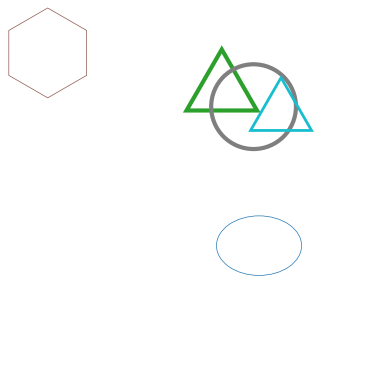[{"shape": "oval", "thickness": 0.5, "radius": 0.55, "center": [0.673, 0.362]}, {"shape": "triangle", "thickness": 3, "radius": 0.53, "center": [0.576, 0.766]}, {"shape": "hexagon", "thickness": 0.5, "radius": 0.58, "center": [0.124, 0.863]}, {"shape": "circle", "thickness": 3, "radius": 0.55, "center": [0.659, 0.723]}, {"shape": "triangle", "thickness": 2, "radius": 0.46, "center": [0.73, 0.707]}]